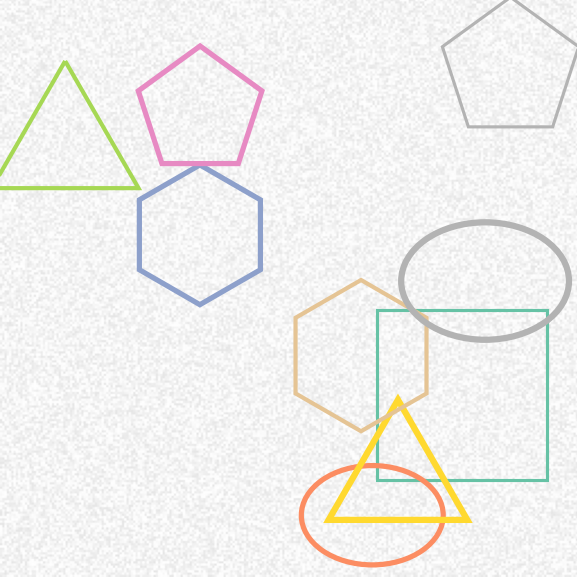[{"shape": "square", "thickness": 1.5, "radius": 0.74, "center": [0.8, 0.315]}, {"shape": "oval", "thickness": 2.5, "radius": 0.61, "center": [0.645, 0.107]}, {"shape": "hexagon", "thickness": 2.5, "radius": 0.61, "center": [0.346, 0.593]}, {"shape": "pentagon", "thickness": 2.5, "radius": 0.56, "center": [0.346, 0.807]}, {"shape": "triangle", "thickness": 2, "radius": 0.73, "center": [0.113, 0.747]}, {"shape": "triangle", "thickness": 3, "radius": 0.69, "center": [0.689, 0.168]}, {"shape": "hexagon", "thickness": 2, "radius": 0.65, "center": [0.625, 0.383]}, {"shape": "oval", "thickness": 3, "radius": 0.73, "center": [0.84, 0.512]}, {"shape": "pentagon", "thickness": 1.5, "radius": 0.62, "center": [0.884, 0.88]}]